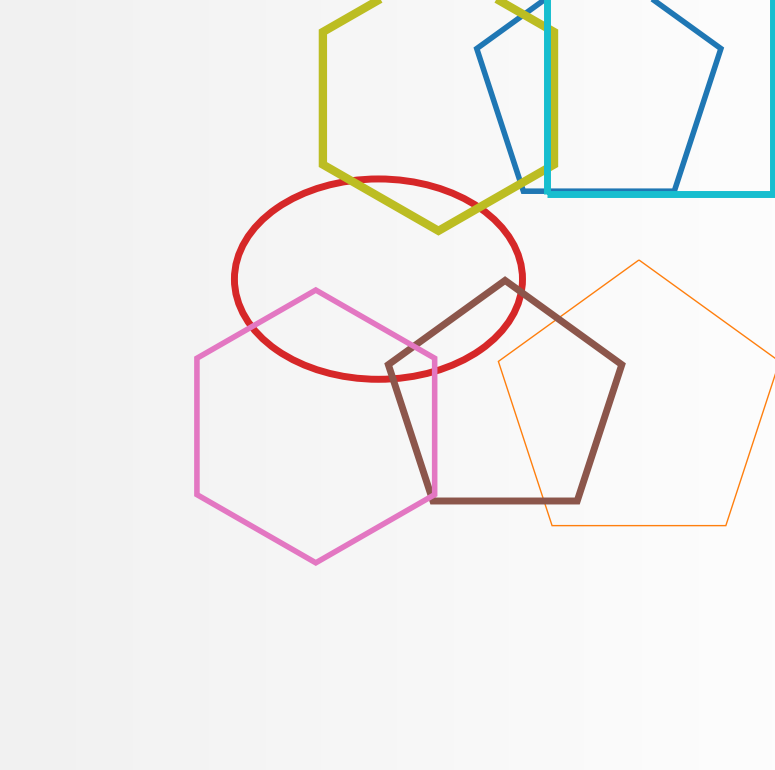[{"shape": "pentagon", "thickness": 2, "radius": 0.83, "center": [0.773, 0.886]}, {"shape": "pentagon", "thickness": 0.5, "radius": 0.95, "center": [0.824, 0.472]}, {"shape": "oval", "thickness": 2.5, "radius": 0.93, "center": [0.488, 0.637]}, {"shape": "pentagon", "thickness": 2.5, "radius": 0.79, "center": [0.652, 0.477]}, {"shape": "hexagon", "thickness": 2, "radius": 0.89, "center": [0.407, 0.446]}, {"shape": "hexagon", "thickness": 3, "radius": 0.86, "center": [0.566, 0.872]}, {"shape": "square", "thickness": 2.5, "radius": 0.73, "center": [0.852, 0.894]}]